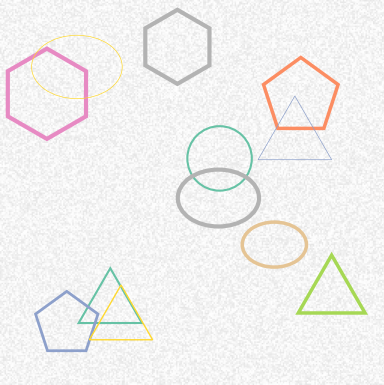[{"shape": "triangle", "thickness": 1.5, "radius": 0.47, "center": [0.286, 0.208]}, {"shape": "circle", "thickness": 1.5, "radius": 0.42, "center": [0.57, 0.589]}, {"shape": "pentagon", "thickness": 2.5, "radius": 0.51, "center": [0.781, 0.749]}, {"shape": "pentagon", "thickness": 2, "radius": 0.43, "center": [0.173, 0.158]}, {"shape": "triangle", "thickness": 0.5, "radius": 0.55, "center": [0.766, 0.64]}, {"shape": "hexagon", "thickness": 3, "radius": 0.59, "center": [0.122, 0.756]}, {"shape": "triangle", "thickness": 2.5, "radius": 0.5, "center": [0.861, 0.237]}, {"shape": "oval", "thickness": 0.5, "radius": 0.59, "center": [0.2, 0.826]}, {"shape": "triangle", "thickness": 1, "radius": 0.47, "center": [0.314, 0.165]}, {"shape": "oval", "thickness": 2.5, "radius": 0.42, "center": [0.713, 0.365]}, {"shape": "oval", "thickness": 3, "radius": 0.53, "center": [0.567, 0.486]}, {"shape": "hexagon", "thickness": 3, "radius": 0.48, "center": [0.461, 0.878]}]